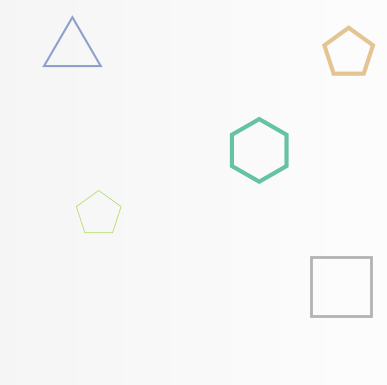[{"shape": "hexagon", "thickness": 3, "radius": 0.41, "center": [0.669, 0.609]}, {"shape": "triangle", "thickness": 1.5, "radius": 0.42, "center": [0.187, 0.871]}, {"shape": "pentagon", "thickness": 0.5, "radius": 0.3, "center": [0.255, 0.445]}, {"shape": "pentagon", "thickness": 3, "radius": 0.33, "center": [0.9, 0.862]}, {"shape": "square", "thickness": 2, "radius": 0.39, "center": [0.881, 0.256]}]